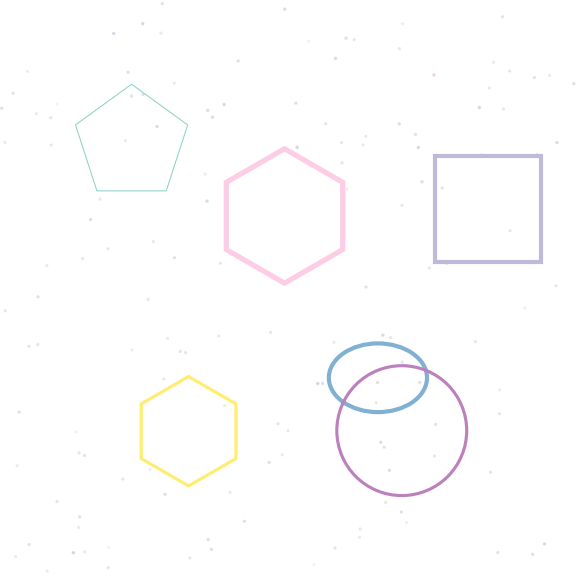[{"shape": "pentagon", "thickness": 0.5, "radius": 0.51, "center": [0.228, 0.751]}, {"shape": "square", "thickness": 2, "radius": 0.46, "center": [0.846, 0.638]}, {"shape": "oval", "thickness": 2, "radius": 0.43, "center": [0.654, 0.345]}, {"shape": "hexagon", "thickness": 2.5, "radius": 0.58, "center": [0.493, 0.625]}, {"shape": "circle", "thickness": 1.5, "radius": 0.56, "center": [0.696, 0.253]}, {"shape": "hexagon", "thickness": 1.5, "radius": 0.47, "center": [0.327, 0.252]}]